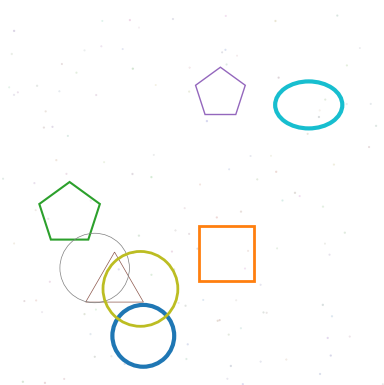[{"shape": "circle", "thickness": 3, "radius": 0.4, "center": [0.372, 0.128]}, {"shape": "square", "thickness": 2, "radius": 0.36, "center": [0.589, 0.342]}, {"shape": "pentagon", "thickness": 1.5, "radius": 0.41, "center": [0.181, 0.445]}, {"shape": "pentagon", "thickness": 1, "radius": 0.34, "center": [0.573, 0.757]}, {"shape": "triangle", "thickness": 0.5, "radius": 0.43, "center": [0.298, 0.259]}, {"shape": "circle", "thickness": 0.5, "radius": 0.45, "center": [0.246, 0.304]}, {"shape": "circle", "thickness": 2, "radius": 0.49, "center": [0.365, 0.25]}, {"shape": "oval", "thickness": 3, "radius": 0.44, "center": [0.802, 0.727]}]